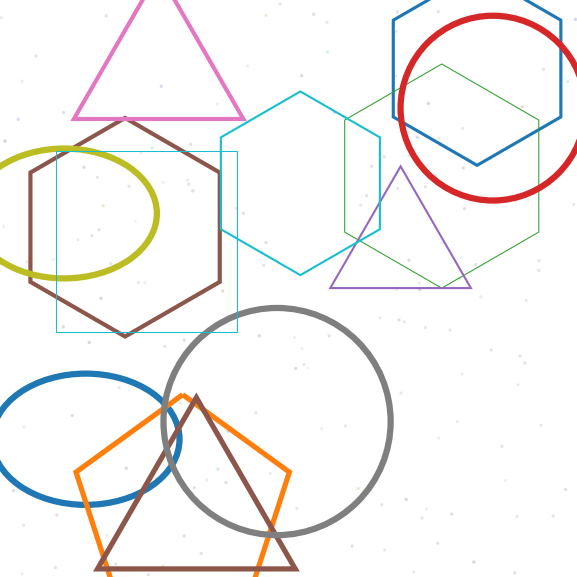[{"shape": "oval", "thickness": 3, "radius": 0.81, "center": [0.149, 0.239]}, {"shape": "hexagon", "thickness": 1.5, "radius": 0.84, "center": [0.826, 0.88]}, {"shape": "pentagon", "thickness": 2.5, "radius": 0.97, "center": [0.316, 0.122]}, {"shape": "hexagon", "thickness": 0.5, "radius": 0.97, "center": [0.765, 0.694]}, {"shape": "circle", "thickness": 3, "radius": 0.8, "center": [0.854, 0.812]}, {"shape": "triangle", "thickness": 1, "radius": 0.7, "center": [0.694, 0.571]}, {"shape": "hexagon", "thickness": 2, "radius": 0.95, "center": [0.217, 0.606]}, {"shape": "triangle", "thickness": 2.5, "radius": 0.99, "center": [0.34, 0.113]}, {"shape": "triangle", "thickness": 2, "radius": 0.85, "center": [0.275, 0.878]}, {"shape": "circle", "thickness": 3, "radius": 0.98, "center": [0.48, 0.269]}, {"shape": "oval", "thickness": 3, "radius": 0.8, "center": [0.111, 0.629]}, {"shape": "hexagon", "thickness": 1, "radius": 0.8, "center": [0.52, 0.682]}, {"shape": "square", "thickness": 0.5, "radius": 0.78, "center": [0.254, 0.581]}]